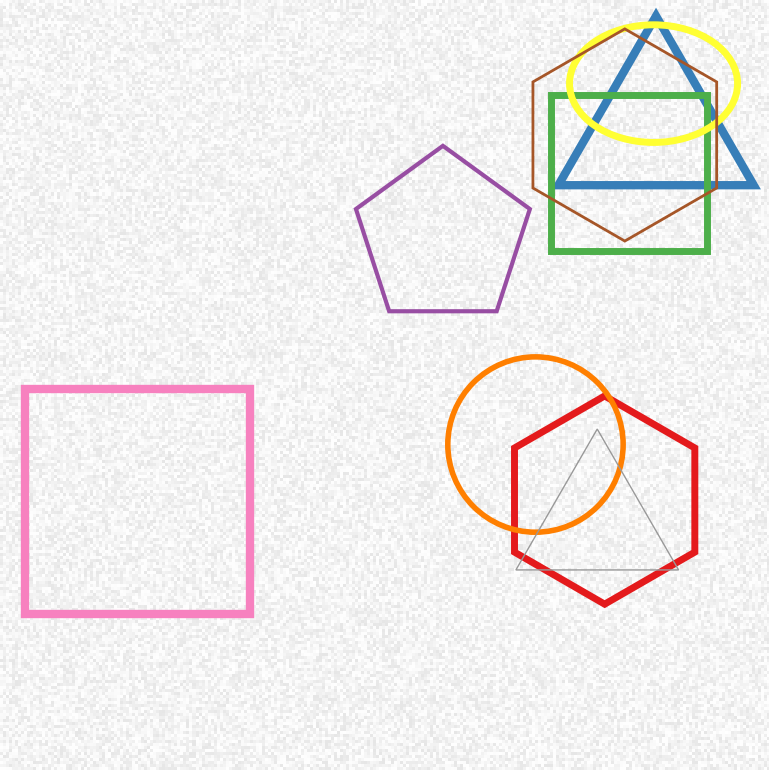[{"shape": "hexagon", "thickness": 2.5, "radius": 0.68, "center": [0.785, 0.351]}, {"shape": "triangle", "thickness": 3, "radius": 0.73, "center": [0.852, 0.833]}, {"shape": "square", "thickness": 2.5, "radius": 0.51, "center": [0.817, 0.775]}, {"shape": "pentagon", "thickness": 1.5, "radius": 0.59, "center": [0.575, 0.692]}, {"shape": "circle", "thickness": 2, "radius": 0.57, "center": [0.695, 0.423]}, {"shape": "oval", "thickness": 2.5, "radius": 0.55, "center": [0.849, 0.891]}, {"shape": "hexagon", "thickness": 1, "radius": 0.69, "center": [0.811, 0.825]}, {"shape": "square", "thickness": 3, "radius": 0.73, "center": [0.179, 0.349]}, {"shape": "triangle", "thickness": 0.5, "radius": 0.61, "center": [0.776, 0.321]}]